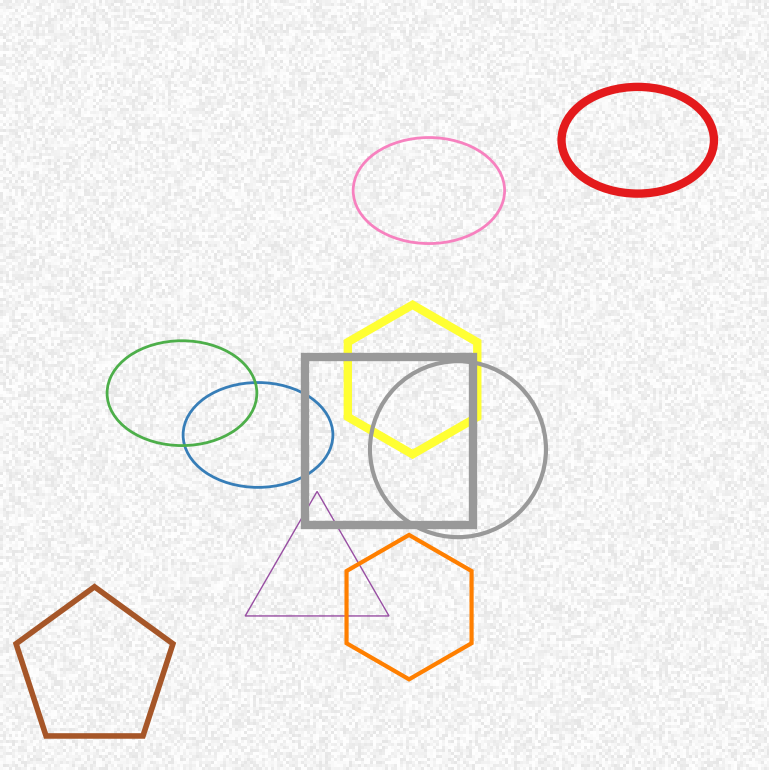[{"shape": "oval", "thickness": 3, "radius": 0.49, "center": [0.828, 0.818]}, {"shape": "oval", "thickness": 1, "radius": 0.49, "center": [0.335, 0.435]}, {"shape": "oval", "thickness": 1, "radius": 0.49, "center": [0.236, 0.489]}, {"shape": "triangle", "thickness": 0.5, "radius": 0.54, "center": [0.412, 0.254]}, {"shape": "hexagon", "thickness": 1.5, "radius": 0.47, "center": [0.531, 0.212]}, {"shape": "hexagon", "thickness": 3, "radius": 0.49, "center": [0.536, 0.507]}, {"shape": "pentagon", "thickness": 2, "radius": 0.54, "center": [0.123, 0.131]}, {"shape": "oval", "thickness": 1, "radius": 0.49, "center": [0.557, 0.753]}, {"shape": "circle", "thickness": 1.5, "radius": 0.57, "center": [0.595, 0.417]}, {"shape": "square", "thickness": 3, "radius": 0.55, "center": [0.505, 0.427]}]